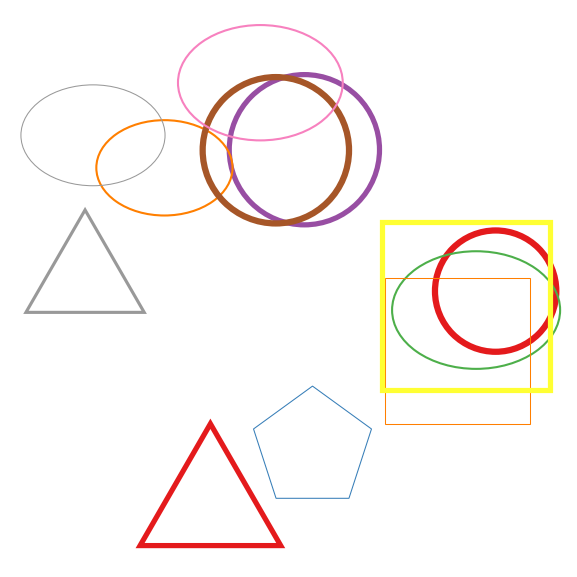[{"shape": "circle", "thickness": 3, "radius": 0.53, "center": [0.858, 0.495]}, {"shape": "triangle", "thickness": 2.5, "radius": 0.7, "center": [0.364, 0.125]}, {"shape": "pentagon", "thickness": 0.5, "radius": 0.54, "center": [0.541, 0.223]}, {"shape": "oval", "thickness": 1, "radius": 0.73, "center": [0.824, 0.462]}, {"shape": "circle", "thickness": 2.5, "radius": 0.65, "center": [0.527, 0.74]}, {"shape": "oval", "thickness": 1, "radius": 0.59, "center": [0.285, 0.709]}, {"shape": "square", "thickness": 0.5, "radius": 0.63, "center": [0.792, 0.392]}, {"shape": "square", "thickness": 2.5, "radius": 0.73, "center": [0.807, 0.469]}, {"shape": "circle", "thickness": 3, "radius": 0.63, "center": [0.478, 0.739]}, {"shape": "oval", "thickness": 1, "radius": 0.71, "center": [0.451, 0.856]}, {"shape": "triangle", "thickness": 1.5, "radius": 0.59, "center": [0.147, 0.517]}, {"shape": "oval", "thickness": 0.5, "radius": 0.62, "center": [0.161, 0.765]}]